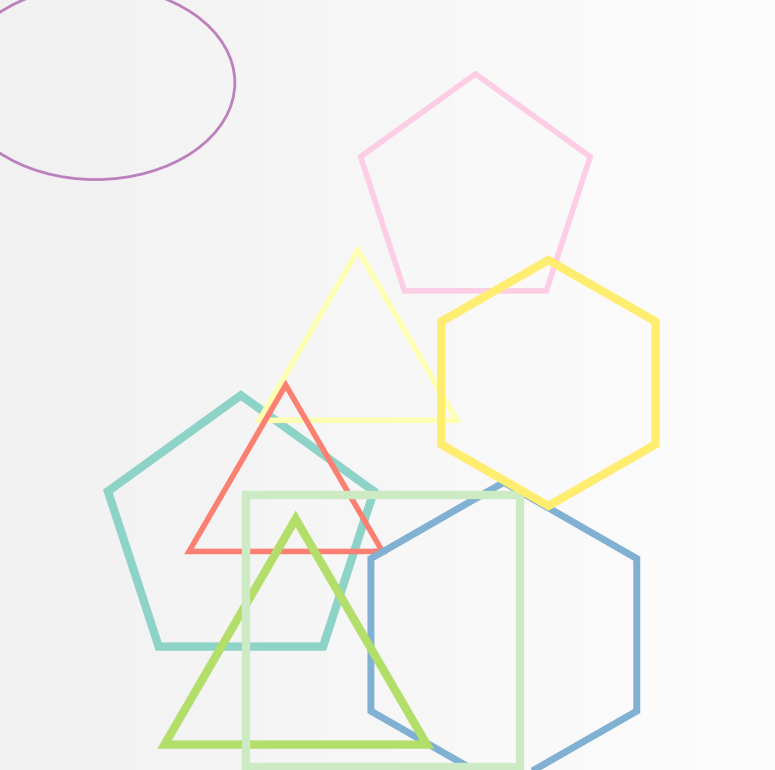[{"shape": "pentagon", "thickness": 3, "radius": 0.9, "center": [0.311, 0.306]}, {"shape": "triangle", "thickness": 2, "radius": 0.74, "center": [0.462, 0.528]}, {"shape": "triangle", "thickness": 2, "radius": 0.72, "center": [0.369, 0.356]}, {"shape": "hexagon", "thickness": 2.5, "radius": 0.99, "center": [0.65, 0.176]}, {"shape": "triangle", "thickness": 3, "radius": 0.98, "center": [0.382, 0.131]}, {"shape": "pentagon", "thickness": 2, "radius": 0.78, "center": [0.613, 0.748]}, {"shape": "oval", "thickness": 1, "radius": 0.9, "center": [0.123, 0.893]}, {"shape": "square", "thickness": 3, "radius": 0.88, "center": [0.494, 0.18]}, {"shape": "hexagon", "thickness": 3, "radius": 0.8, "center": [0.708, 0.503]}]